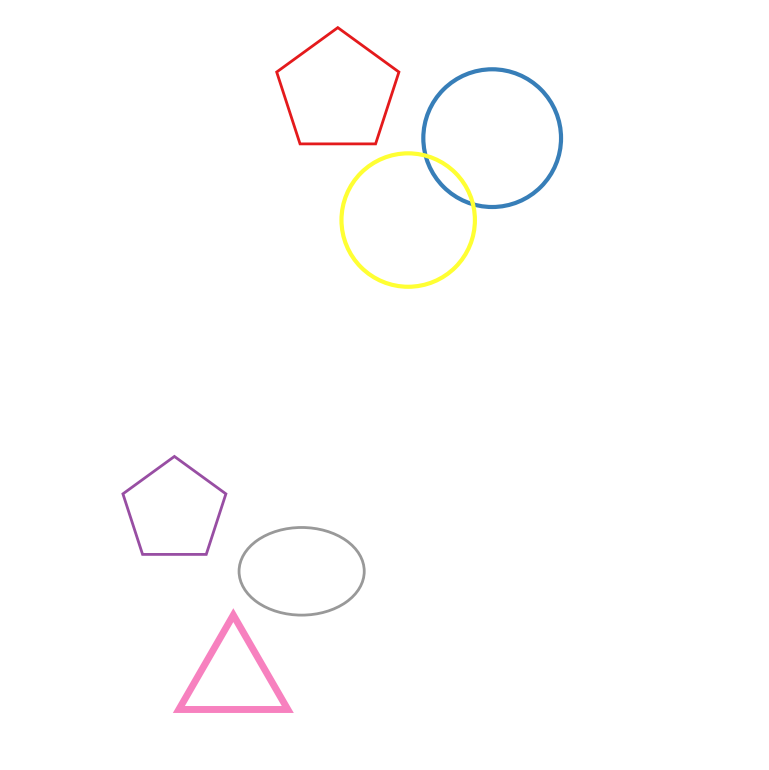[{"shape": "pentagon", "thickness": 1, "radius": 0.42, "center": [0.439, 0.881]}, {"shape": "circle", "thickness": 1.5, "radius": 0.45, "center": [0.639, 0.821]}, {"shape": "pentagon", "thickness": 1, "radius": 0.35, "center": [0.227, 0.337]}, {"shape": "circle", "thickness": 1.5, "radius": 0.43, "center": [0.53, 0.714]}, {"shape": "triangle", "thickness": 2.5, "radius": 0.41, "center": [0.303, 0.119]}, {"shape": "oval", "thickness": 1, "radius": 0.41, "center": [0.392, 0.258]}]